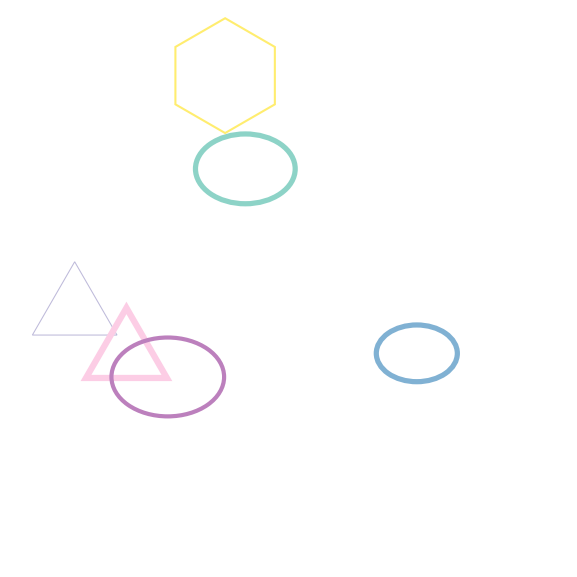[{"shape": "oval", "thickness": 2.5, "radius": 0.43, "center": [0.425, 0.707]}, {"shape": "triangle", "thickness": 0.5, "radius": 0.42, "center": [0.129, 0.461]}, {"shape": "oval", "thickness": 2.5, "radius": 0.35, "center": [0.722, 0.387]}, {"shape": "triangle", "thickness": 3, "radius": 0.4, "center": [0.219, 0.385]}, {"shape": "oval", "thickness": 2, "radius": 0.49, "center": [0.291, 0.346]}, {"shape": "hexagon", "thickness": 1, "radius": 0.5, "center": [0.39, 0.868]}]